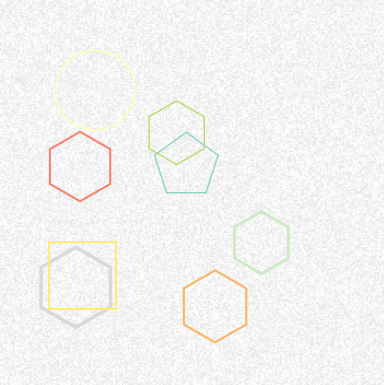[{"shape": "pentagon", "thickness": 1, "radius": 0.43, "center": [0.484, 0.57]}, {"shape": "circle", "thickness": 1, "radius": 0.52, "center": [0.248, 0.766]}, {"shape": "hexagon", "thickness": 1.5, "radius": 0.45, "center": [0.208, 0.567]}, {"shape": "hexagon", "thickness": 1.5, "radius": 0.47, "center": [0.559, 0.204]}, {"shape": "hexagon", "thickness": 1, "radius": 0.41, "center": [0.459, 0.655]}, {"shape": "hexagon", "thickness": 2.5, "radius": 0.52, "center": [0.197, 0.254]}, {"shape": "hexagon", "thickness": 2, "radius": 0.4, "center": [0.679, 0.37]}, {"shape": "square", "thickness": 1.5, "radius": 0.43, "center": [0.214, 0.285]}]